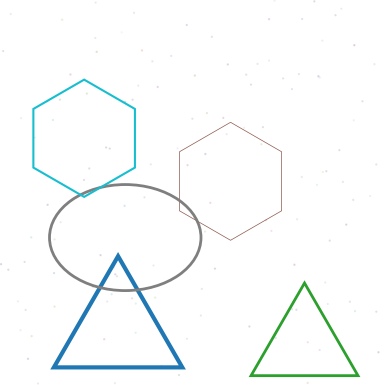[{"shape": "triangle", "thickness": 3, "radius": 0.96, "center": [0.307, 0.142]}, {"shape": "triangle", "thickness": 2, "radius": 0.8, "center": [0.791, 0.104]}, {"shape": "hexagon", "thickness": 0.5, "radius": 0.77, "center": [0.599, 0.529]}, {"shape": "oval", "thickness": 2, "radius": 0.98, "center": [0.325, 0.383]}, {"shape": "hexagon", "thickness": 1.5, "radius": 0.76, "center": [0.219, 0.641]}]